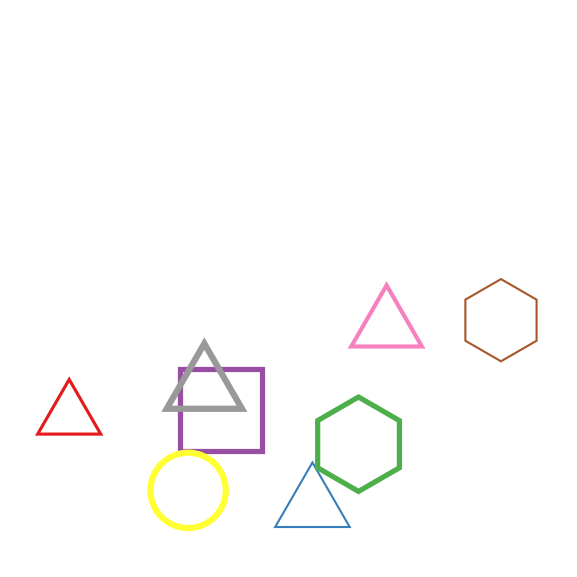[{"shape": "triangle", "thickness": 1.5, "radius": 0.32, "center": [0.12, 0.279]}, {"shape": "triangle", "thickness": 1, "radius": 0.37, "center": [0.541, 0.124]}, {"shape": "hexagon", "thickness": 2.5, "radius": 0.41, "center": [0.621, 0.23]}, {"shape": "square", "thickness": 2.5, "radius": 0.35, "center": [0.383, 0.289]}, {"shape": "circle", "thickness": 3, "radius": 0.33, "center": [0.326, 0.15]}, {"shape": "hexagon", "thickness": 1, "radius": 0.36, "center": [0.867, 0.445]}, {"shape": "triangle", "thickness": 2, "radius": 0.35, "center": [0.669, 0.434]}, {"shape": "triangle", "thickness": 3, "radius": 0.38, "center": [0.354, 0.329]}]